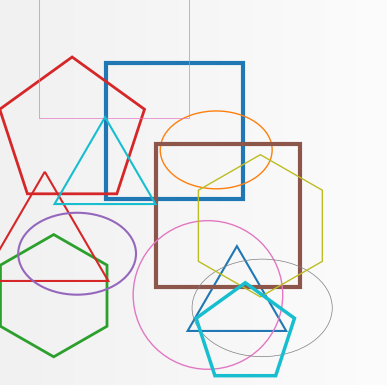[{"shape": "square", "thickness": 3, "radius": 0.89, "center": [0.45, 0.659]}, {"shape": "triangle", "thickness": 1.5, "radius": 0.73, "center": [0.611, 0.214]}, {"shape": "oval", "thickness": 1, "radius": 0.72, "center": [0.558, 0.611]}, {"shape": "hexagon", "thickness": 2, "radius": 0.79, "center": [0.139, 0.232]}, {"shape": "pentagon", "thickness": 2, "radius": 0.98, "center": [0.186, 0.655]}, {"shape": "triangle", "thickness": 1.5, "radius": 0.95, "center": [0.116, 0.365]}, {"shape": "oval", "thickness": 1.5, "radius": 0.76, "center": [0.199, 0.341]}, {"shape": "square", "thickness": 3, "radius": 0.93, "center": [0.589, 0.44]}, {"shape": "square", "thickness": 0.5, "radius": 0.97, "center": [0.295, 0.887]}, {"shape": "circle", "thickness": 1, "radius": 0.97, "center": [0.537, 0.234]}, {"shape": "oval", "thickness": 0.5, "radius": 0.9, "center": [0.677, 0.2]}, {"shape": "hexagon", "thickness": 1, "radius": 0.92, "center": [0.672, 0.414]}, {"shape": "triangle", "thickness": 1.5, "radius": 0.75, "center": [0.271, 0.545]}, {"shape": "pentagon", "thickness": 2.5, "radius": 0.67, "center": [0.633, 0.132]}]